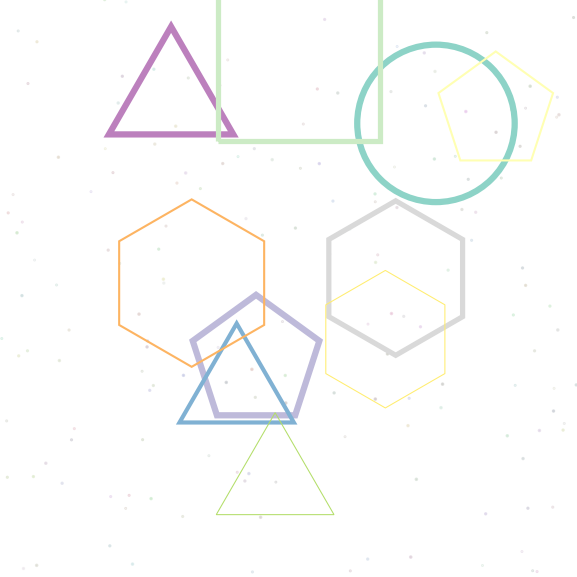[{"shape": "circle", "thickness": 3, "radius": 0.68, "center": [0.755, 0.785]}, {"shape": "pentagon", "thickness": 1, "radius": 0.52, "center": [0.858, 0.806]}, {"shape": "pentagon", "thickness": 3, "radius": 0.58, "center": [0.443, 0.373]}, {"shape": "triangle", "thickness": 2, "radius": 0.57, "center": [0.41, 0.325]}, {"shape": "hexagon", "thickness": 1, "radius": 0.72, "center": [0.332, 0.509]}, {"shape": "triangle", "thickness": 0.5, "radius": 0.59, "center": [0.476, 0.167]}, {"shape": "hexagon", "thickness": 2.5, "radius": 0.67, "center": [0.685, 0.518]}, {"shape": "triangle", "thickness": 3, "radius": 0.62, "center": [0.296, 0.829]}, {"shape": "square", "thickness": 2.5, "radius": 0.7, "center": [0.518, 0.896]}, {"shape": "hexagon", "thickness": 0.5, "radius": 0.6, "center": [0.667, 0.412]}]